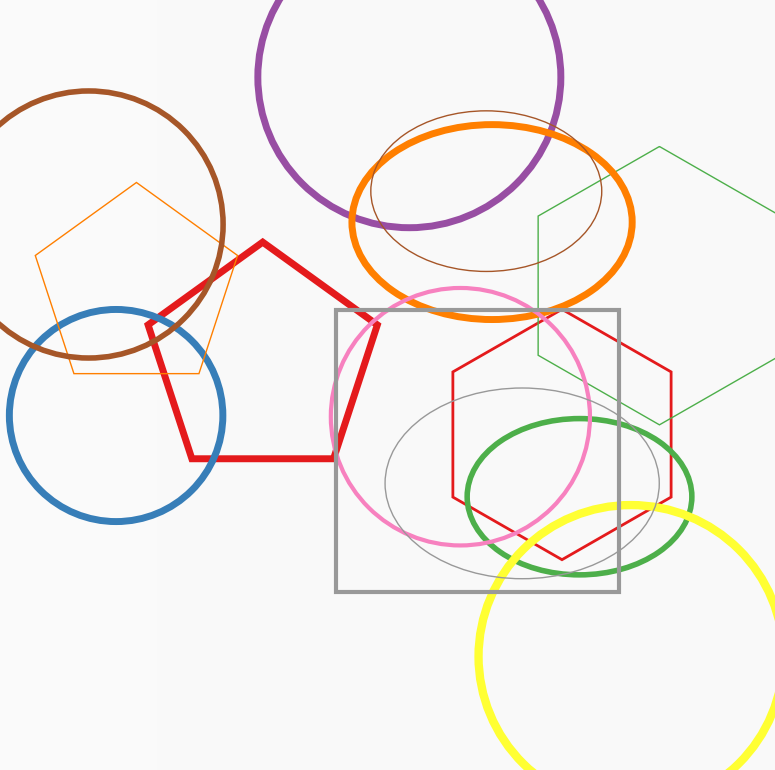[{"shape": "hexagon", "thickness": 1, "radius": 0.81, "center": [0.725, 0.436]}, {"shape": "pentagon", "thickness": 2.5, "radius": 0.78, "center": [0.339, 0.53]}, {"shape": "circle", "thickness": 2.5, "radius": 0.69, "center": [0.15, 0.46]}, {"shape": "oval", "thickness": 2, "radius": 0.72, "center": [0.748, 0.355]}, {"shape": "hexagon", "thickness": 0.5, "radius": 0.9, "center": [0.851, 0.629]}, {"shape": "circle", "thickness": 2.5, "radius": 0.98, "center": [0.528, 0.9]}, {"shape": "oval", "thickness": 2.5, "radius": 0.9, "center": [0.635, 0.712]}, {"shape": "pentagon", "thickness": 0.5, "radius": 0.69, "center": [0.176, 0.626]}, {"shape": "circle", "thickness": 3, "radius": 0.98, "center": [0.814, 0.147]}, {"shape": "oval", "thickness": 0.5, "radius": 0.74, "center": [0.627, 0.752]}, {"shape": "circle", "thickness": 2, "radius": 0.87, "center": [0.114, 0.708]}, {"shape": "circle", "thickness": 1.5, "radius": 0.84, "center": [0.594, 0.459]}, {"shape": "square", "thickness": 1.5, "radius": 0.92, "center": [0.616, 0.414]}, {"shape": "oval", "thickness": 0.5, "radius": 0.88, "center": [0.674, 0.372]}]